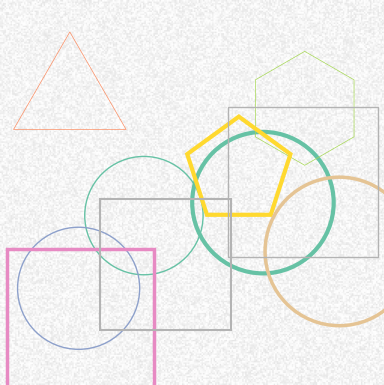[{"shape": "circle", "thickness": 1, "radius": 0.77, "center": [0.374, 0.44]}, {"shape": "circle", "thickness": 3, "radius": 0.92, "center": [0.683, 0.474]}, {"shape": "triangle", "thickness": 0.5, "radius": 0.84, "center": [0.181, 0.748]}, {"shape": "circle", "thickness": 1, "radius": 0.79, "center": [0.204, 0.251]}, {"shape": "square", "thickness": 2.5, "radius": 0.96, "center": [0.21, 0.162]}, {"shape": "hexagon", "thickness": 0.5, "radius": 0.74, "center": [0.791, 0.719]}, {"shape": "pentagon", "thickness": 3, "radius": 0.7, "center": [0.62, 0.556]}, {"shape": "circle", "thickness": 2.5, "radius": 0.96, "center": [0.881, 0.347]}, {"shape": "square", "thickness": 1.5, "radius": 0.85, "center": [0.43, 0.313]}, {"shape": "square", "thickness": 1, "radius": 0.98, "center": [0.787, 0.527]}]